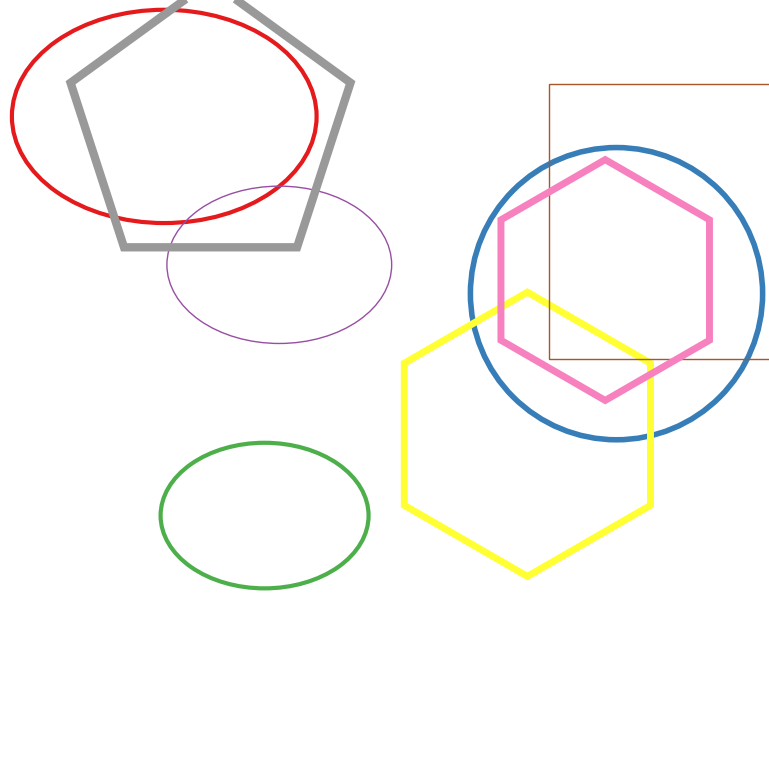[{"shape": "oval", "thickness": 1.5, "radius": 0.99, "center": [0.213, 0.849]}, {"shape": "circle", "thickness": 2, "radius": 0.95, "center": [0.801, 0.619]}, {"shape": "oval", "thickness": 1.5, "radius": 0.68, "center": [0.344, 0.33]}, {"shape": "oval", "thickness": 0.5, "radius": 0.73, "center": [0.363, 0.656]}, {"shape": "hexagon", "thickness": 2.5, "radius": 0.92, "center": [0.685, 0.436]}, {"shape": "square", "thickness": 0.5, "radius": 0.89, "center": [0.891, 0.712]}, {"shape": "hexagon", "thickness": 2.5, "radius": 0.78, "center": [0.786, 0.636]}, {"shape": "pentagon", "thickness": 3, "radius": 0.96, "center": [0.273, 0.833]}]